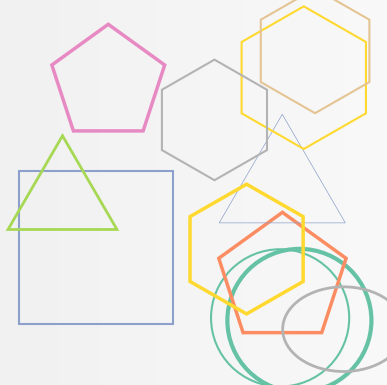[{"shape": "circle", "thickness": 1.5, "radius": 0.89, "center": [0.723, 0.174]}, {"shape": "circle", "thickness": 3, "radius": 0.93, "center": [0.773, 0.168]}, {"shape": "pentagon", "thickness": 2.5, "radius": 0.86, "center": [0.729, 0.276]}, {"shape": "triangle", "thickness": 0.5, "radius": 0.94, "center": [0.728, 0.515]}, {"shape": "square", "thickness": 1.5, "radius": 0.99, "center": [0.247, 0.356]}, {"shape": "pentagon", "thickness": 2.5, "radius": 0.77, "center": [0.279, 0.784]}, {"shape": "triangle", "thickness": 2, "radius": 0.81, "center": [0.161, 0.485]}, {"shape": "hexagon", "thickness": 2.5, "radius": 0.84, "center": [0.636, 0.353]}, {"shape": "hexagon", "thickness": 1.5, "radius": 0.93, "center": [0.784, 0.798]}, {"shape": "hexagon", "thickness": 1.5, "radius": 0.81, "center": [0.813, 0.868]}, {"shape": "hexagon", "thickness": 1.5, "radius": 0.78, "center": [0.553, 0.688]}, {"shape": "oval", "thickness": 2, "radius": 0.79, "center": [0.887, 0.145]}]